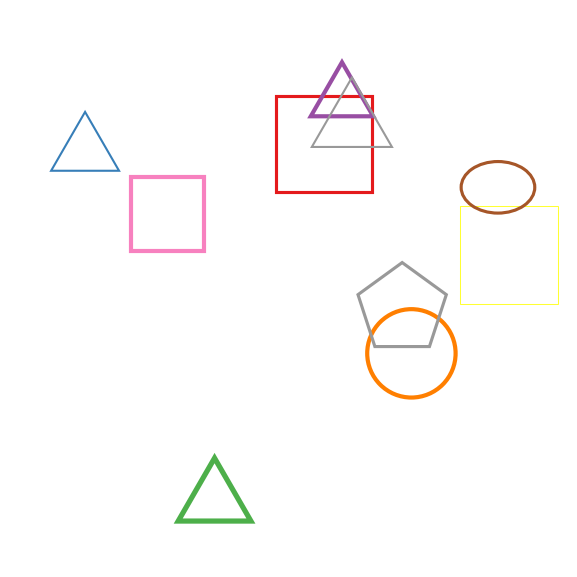[{"shape": "square", "thickness": 1.5, "radius": 0.42, "center": [0.561, 0.75]}, {"shape": "triangle", "thickness": 1, "radius": 0.34, "center": [0.147, 0.737]}, {"shape": "triangle", "thickness": 2.5, "radius": 0.36, "center": [0.372, 0.133]}, {"shape": "triangle", "thickness": 2, "radius": 0.31, "center": [0.592, 0.829]}, {"shape": "circle", "thickness": 2, "radius": 0.38, "center": [0.712, 0.387]}, {"shape": "square", "thickness": 0.5, "radius": 0.42, "center": [0.881, 0.558]}, {"shape": "oval", "thickness": 1.5, "radius": 0.32, "center": [0.862, 0.675]}, {"shape": "square", "thickness": 2, "radius": 0.32, "center": [0.29, 0.629]}, {"shape": "triangle", "thickness": 1, "radius": 0.4, "center": [0.609, 0.785]}, {"shape": "pentagon", "thickness": 1.5, "radius": 0.4, "center": [0.696, 0.464]}]